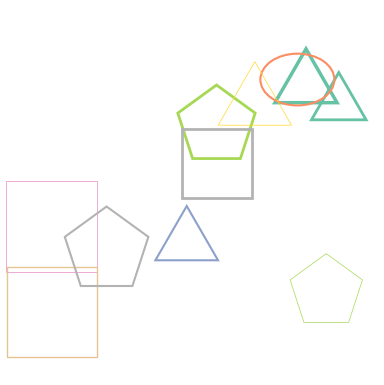[{"shape": "triangle", "thickness": 2, "radius": 0.41, "center": [0.88, 0.73]}, {"shape": "triangle", "thickness": 2.5, "radius": 0.47, "center": [0.795, 0.78]}, {"shape": "oval", "thickness": 1.5, "radius": 0.48, "center": [0.772, 0.793]}, {"shape": "triangle", "thickness": 1.5, "radius": 0.47, "center": [0.485, 0.371]}, {"shape": "square", "thickness": 0.5, "radius": 0.59, "center": [0.134, 0.413]}, {"shape": "pentagon", "thickness": 2, "radius": 0.53, "center": [0.562, 0.674]}, {"shape": "pentagon", "thickness": 0.5, "radius": 0.49, "center": [0.847, 0.242]}, {"shape": "triangle", "thickness": 0.5, "radius": 0.55, "center": [0.662, 0.73]}, {"shape": "square", "thickness": 1, "radius": 0.58, "center": [0.136, 0.189]}, {"shape": "square", "thickness": 2, "radius": 0.45, "center": [0.563, 0.576]}, {"shape": "pentagon", "thickness": 1.5, "radius": 0.57, "center": [0.277, 0.349]}]